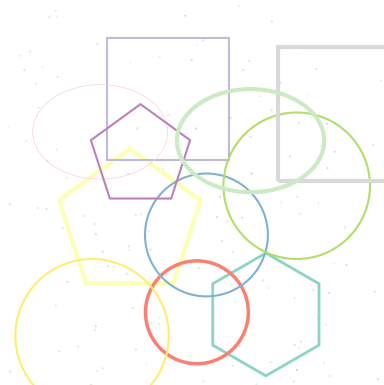[{"shape": "hexagon", "thickness": 2, "radius": 0.8, "center": [0.691, 0.183]}, {"shape": "pentagon", "thickness": 3, "radius": 0.97, "center": [0.337, 0.42]}, {"shape": "square", "thickness": 1.5, "radius": 0.79, "center": [0.436, 0.742]}, {"shape": "circle", "thickness": 2.5, "radius": 0.67, "center": [0.511, 0.189]}, {"shape": "circle", "thickness": 1.5, "radius": 0.8, "center": [0.536, 0.39]}, {"shape": "circle", "thickness": 1.5, "radius": 0.95, "center": [0.771, 0.517]}, {"shape": "oval", "thickness": 0.5, "radius": 0.88, "center": [0.26, 0.657]}, {"shape": "square", "thickness": 3, "radius": 0.87, "center": [0.897, 0.704]}, {"shape": "pentagon", "thickness": 1.5, "radius": 0.68, "center": [0.365, 0.594]}, {"shape": "oval", "thickness": 3, "radius": 0.96, "center": [0.651, 0.635]}, {"shape": "circle", "thickness": 1.5, "radius": 1.0, "center": [0.239, 0.128]}]